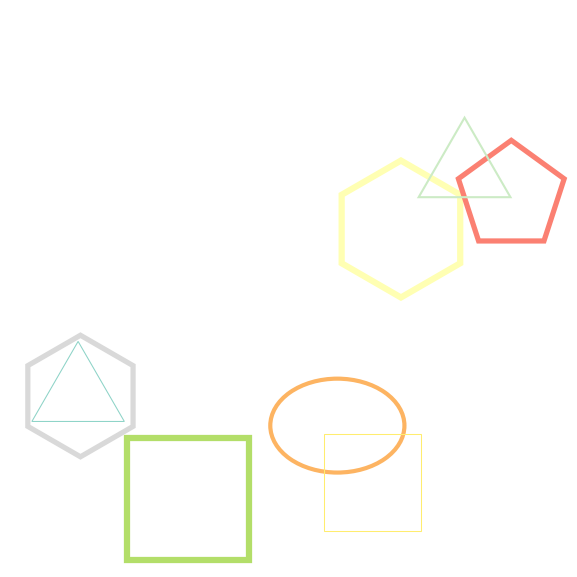[{"shape": "triangle", "thickness": 0.5, "radius": 0.46, "center": [0.135, 0.316]}, {"shape": "hexagon", "thickness": 3, "radius": 0.59, "center": [0.694, 0.603]}, {"shape": "pentagon", "thickness": 2.5, "radius": 0.48, "center": [0.885, 0.66]}, {"shape": "oval", "thickness": 2, "radius": 0.58, "center": [0.584, 0.262]}, {"shape": "square", "thickness": 3, "radius": 0.53, "center": [0.326, 0.135]}, {"shape": "hexagon", "thickness": 2.5, "radius": 0.53, "center": [0.139, 0.313]}, {"shape": "triangle", "thickness": 1, "radius": 0.46, "center": [0.804, 0.704]}, {"shape": "square", "thickness": 0.5, "radius": 0.42, "center": [0.645, 0.164]}]